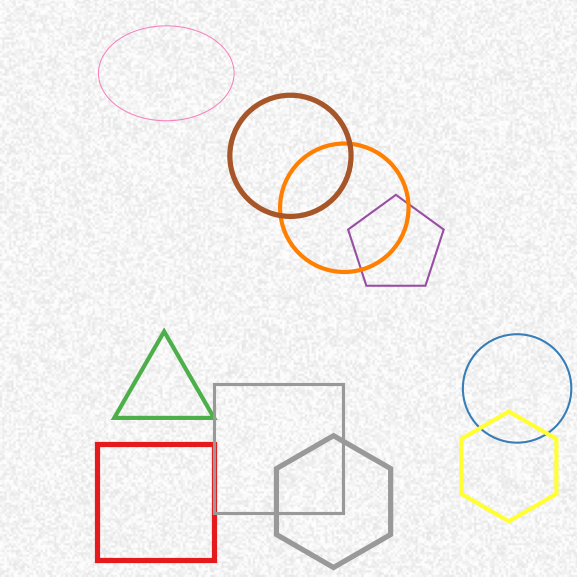[{"shape": "square", "thickness": 2.5, "radius": 0.51, "center": [0.27, 0.13]}, {"shape": "circle", "thickness": 1, "radius": 0.47, "center": [0.895, 0.326]}, {"shape": "triangle", "thickness": 2, "radius": 0.5, "center": [0.284, 0.325]}, {"shape": "pentagon", "thickness": 1, "radius": 0.44, "center": [0.686, 0.575]}, {"shape": "circle", "thickness": 2, "radius": 0.56, "center": [0.596, 0.639]}, {"shape": "hexagon", "thickness": 2, "radius": 0.48, "center": [0.881, 0.191]}, {"shape": "circle", "thickness": 2.5, "radius": 0.52, "center": [0.503, 0.729]}, {"shape": "oval", "thickness": 0.5, "radius": 0.59, "center": [0.288, 0.872]}, {"shape": "square", "thickness": 1.5, "radius": 0.56, "center": [0.482, 0.223]}, {"shape": "hexagon", "thickness": 2.5, "radius": 0.57, "center": [0.578, 0.131]}]